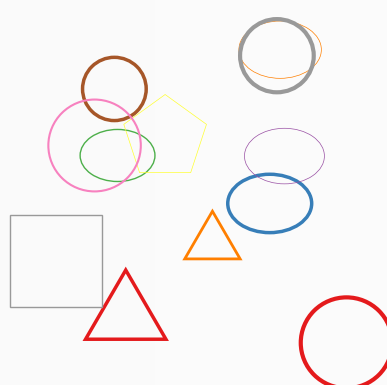[{"shape": "triangle", "thickness": 2.5, "radius": 0.6, "center": [0.324, 0.179]}, {"shape": "circle", "thickness": 3, "radius": 0.59, "center": [0.894, 0.11]}, {"shape": "oval", "thickness": 2.5, "radius": 0.54, "center": [0.696, 0.472]}, {"shape": "oval", "thickness": 1, "radius": 0.48, "center": [0.303, 0.596]}, {"shape": "oval", "thickness": 0.5, "radius": 0.52, "center": [0.734, 0.595]}, {"shape": "triangle", "thickness": 2, "radius": 0.41, "center": [0.548, 0.369]}, {"shape": "oval", "thickness": 0.5, "radius": 0.53, "center": [0.723, 0.871]}, {"shape": "pentagon", "thickness": 0.5, "radius": 0.56, "center": [0.426, 0.642]}, {"shape": "circle", "thickness": 2.5, "radius": 0.41, "center": [0.295, 0.769]}, {"shape": "circle", "thickness": 1.5, "radius": 0.6, "center": [0.244, 0.622]}, {"shape": "square", "thickness": 1, "radius": 0.6, "center": [0.145, 0.322]}, {"shape": "circle", "thickness": 3, "radius": 0.48, "center": [0.715, 0.855]}]